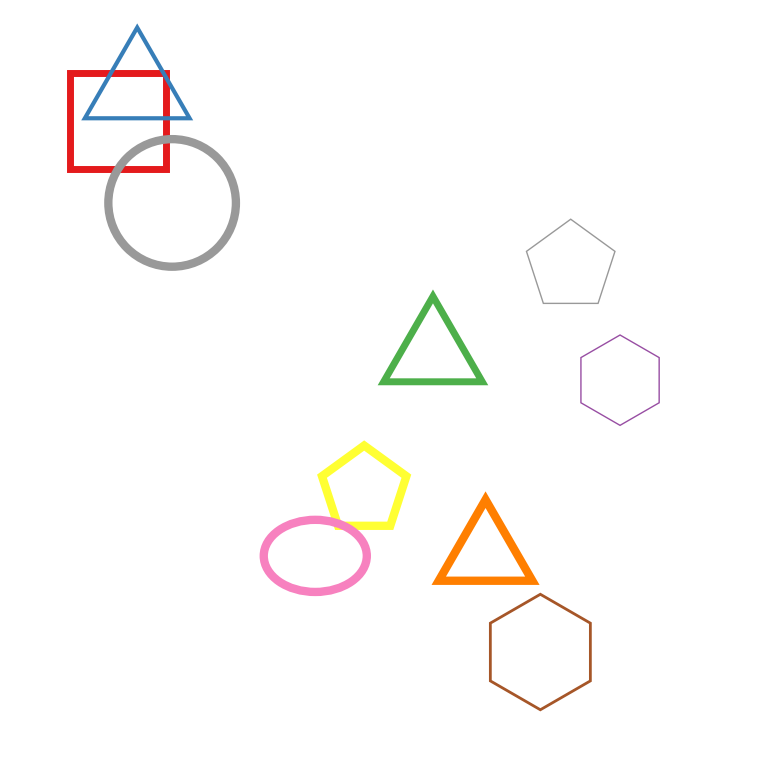[{"shape": "square", "thickness": 2.5, "radius": 0.31, "center": [0.153, 0.843]}, {"shape": "triangle", "thickness": 1.5, "radius": 0.39, "center": [0.178, 0.886]}, {"shape": "triangle", "thickness": 2.5, "radius": 0.37, "center": [0.562, 0.541]}, {"shape": "hexagon", "thickness": 0.5, "radius": 0.29, "center": [0.805, 0.506]}, {"shape": "triangle", "thickness": 3, "radius": 0.35, "center": [0.631, 0.281]}, {"shape": "pentagon", "thickness": 3, "radius": 0.29, "center": [0.473, 0.364]}, {"shape": "hexagon", "thickness": 1, "radius": 0.37, "center": [0.702, 0.153]}, {"shape": "oval", "thickness": 3, "radius": 0.33, "center": [0.409, 0.278]}, {"shape": "circle", "thickness": 3, "radius": 0.41, "center": [0.224, 0.736]}, {"shape": "pentagon", "thickness": 0.5, "radius": 0.3, "center": [0.741, 0.655]}]